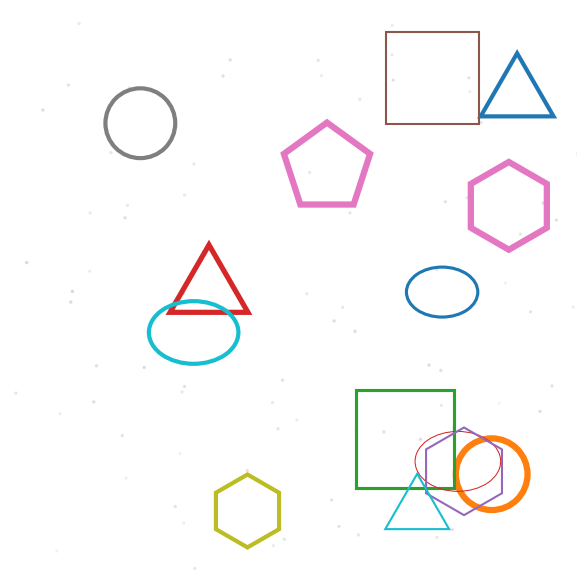[{"shape": "oval", "thickness": 1.5, "radius": 0.31, "center": [0.766, 0.493]}, {"shape": "triangle", "thickness": 2, "radius": 0.36, "center": [0.895, 0.834]}, {"shape": "circle", "thickness": 3, "radius": 0.31, "center": [0.851, 0.178]}, {"shape": "square", "thickness": 1.5, "radius": 0.43, "center": [0.702, 0.239]}, {"shape": "triangle", "thickness": 2.5, "radius": 0.39, "center": [0.362, 0.497]}, {"shape": "oval", "thickness": 0.5, "radius": 0.37, "center": [0.793, 0.2]}, {"shape": "hexagon", "thickness": 1, "radius": 0.38, "center": [0.804, 0.183]}, {"shape": "square", "thickness": 1, "radius": 0.4, "center": [0.749, 0.864]}, {"shape": "hexagon", "thickness": 3, "radius": 0.38, "center": [0.881, 0.643]}, {"shape": "pentagon", "thickness": 3, "radius": 0.39, "center": [0.566, 0.708]}, {"shape": "circle", "thickness": 2, "radius": 0.3, "center": [0.243, 0.786]}, {"shape": "hexagon", "thickness": 2, "radius": 0.32, "center": [0.429, 0.114]}, {"shape": "oval", "thickness": 2, "radius": 0.39, "center": [0.335, 0.423]}, {"shape": "triangle", "thickness": 1, "radius": 0.32, "center": [0.722, 0.115]}]